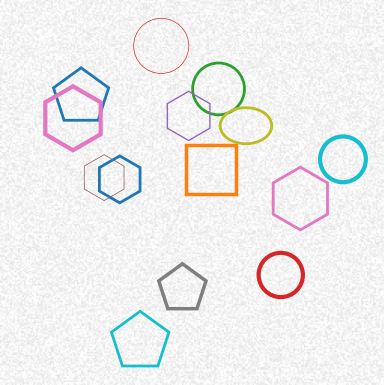[{"shape": "pentagon", "thickness": 2, "radius": 0.38, "center": [0.211, 0.749]}, {"shape": "hexagon", "thickness": 2, "radius": 0.3, "center": [0.311, 0.534]}, {"shape": "square", "thickness": 2.5, "radius": 0.32, "center": [0.549, 0.56]}, {"shape": "circle", "thickness": 2, "radius": 0.34, "center": [0.568, 0.769]}, {"shape": "circle", "thickness": 0.5, "radius": 0.36, "center": [0.419, 0.881]}, {"shape": "circle", "thickness": 3, "radius": 0.29, "center": [0.729, 0.286]}, {"shape": "hexagon", "thickness": 1, "radius": 0.32, "center": [0.49, 0.699]}, {"shape": "hexagon", "thickness": 0.5, "radius": 0.3, "center": [0.271, 0.539]}, {"shape": "hexagon", "thickness": 3, "radius": 0.42, "center": [0.19, 0.693]}, {"shape": "hexagon", "thickness": 2, "radius": 0.41, "center": [0.78, 0.484]}, {"shape": "pentagon", "thickness": 2.5, "radius": 0.32, "center": [0.474, 0.25]}, {"shape": "oval", "thickness": 2, "radius": 0.33, "center": [0.639, 0.673]}, {"shape": "circle", "thickness": 3, "radius": 0.3, "center": [0.891, 0.586]}, {"shape": "pentagon", "thickness": 2, "radius": 0.39, "center": [0.364, 0.113]}]